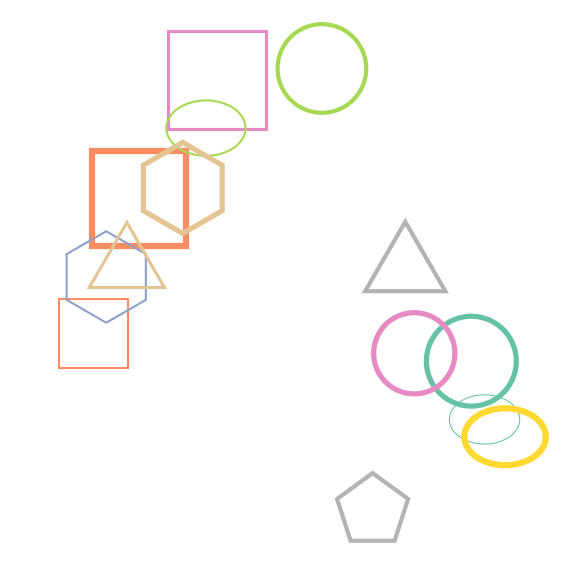[{"shape": "circle", "thickness": 2.5, "radius": 0.39, "center": [0.816, 0.374]}, {"shape": "oval", "thickness": 0.5, "radius": 0.3, "center": [0.839, 0.273]}, {"shape": "square", "thickness": 3, "radius": 0.41, "center": [0.241, 0.655]}, {"shape": "square", "thickness": 1, "radius": 0.3, "center": [0.162, 0.421]}, {"shape": "hexagon", "thickness": 1, "radius": 0.4, "center": [0.184, 0.52]}, {"shape": "square", "thickness": 1.5, "radius": 0.42, "center": [0.376, 0.861]}, {"shape": "circle", "thickness": 2.5, "radius": 0.35, "center": [0.717, 0.387]}, {"shape": "oval", "thickness": 1, "radius": 0.34, "center": [0.357, 0.777]}, {"shape": "circle", "thickness": 2, "radius": 0.38, "center": [0.557, 0.881]}, {"shape": "oval", "thickness": 3, "radius": 0.35, "center": [0.875, 0.243]}, {"shape": "hexagon", "thickness": 2.5, "radius": 0.39, "center": [0.316, 0.674]}, {"shape": "triangle", "thickness": 1.5, "radius": 0.38, "center": [0.22, 0.539]}, {"shape": "pentagon", "thickness": 2, "radius": 0.32, "center": [0.645, 0.115]}, {"shape": "triangle", "thickness": 2, "radius": 0.4, "center": [0.702, 0.535]}]